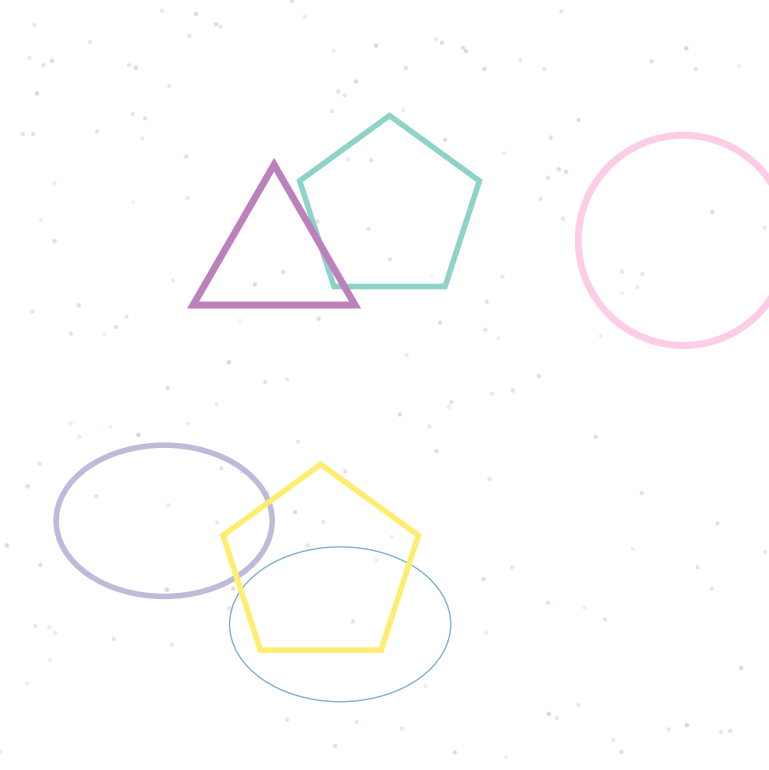[{"shape": "pentagon", "thickness": 2, "radius": 0.61, "center": [0.506, 0.727]}, {"shape": "oval", "thickness": 2, "radius": 0.7, "center": [0.213, 0.324]}, {"shape": "oval", "thickness": 0.5, "radius": 0.72, "center": [0.442, 0.189]}, {"shape": "circle", "thickness": 2.5, "radius": 0.68, "center": [0.888, 0.688]}, {"shape": "triangle", "thickness": 2.5, "radius": 0.61, "center": [0.356, 0.665]}, {"shape": "pentagon", "thickness": 2, "radius": 0.67, "center": [0.417, 0.264]}]